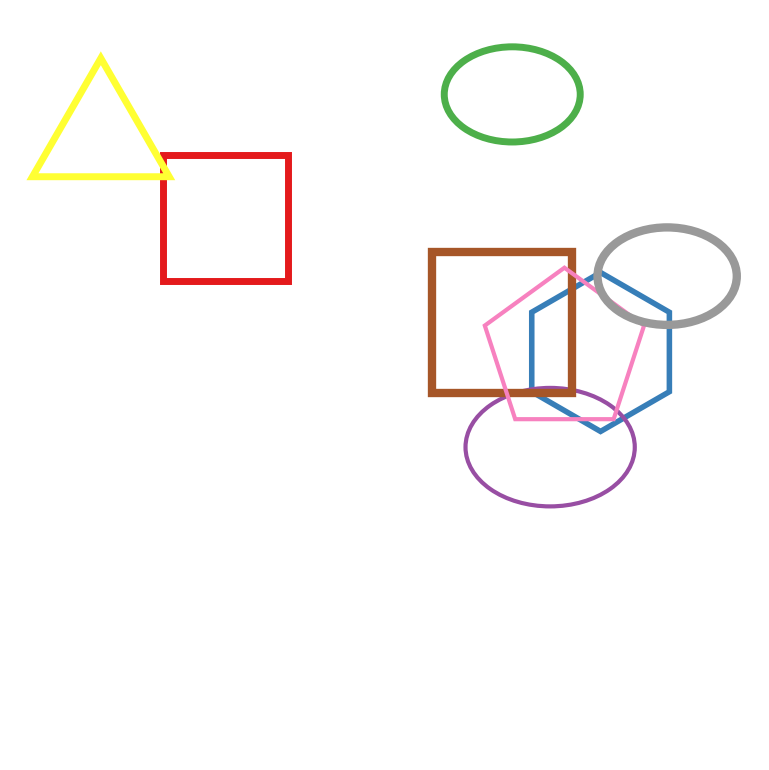[{"shape": "square", "thickness": 2.5, "radius": 0.41, "center": [0.293, 0.717]}, {"shape": "hexagon", "thickness": 2, "radius": 0.52, "center": [0.78, 0.543]}, {"shape": "oval", "thickness": 2.5, "radius": 0.44, "center": [0.665, 0.877]}, {"shape": "oval", "thickness": 1.5, "radius": 0.55, "center": [0.714, 0.419]}, {"shape": "triangle", "thickness": 2.5, "radius": 0.51, "center": [0.131, 0.822]}, {"shape": "square", "thickness": 3, "radius": 0.46, "center": [0.652, 0.581]}, {"shape": "pentagon", "thickness": 1.5, "radius": 0.54, "center": [0.733, 0.544]}, {"shape": "oval", "thickness": 3, "radius": 0.45, "center": [0.866, 0.641]}]